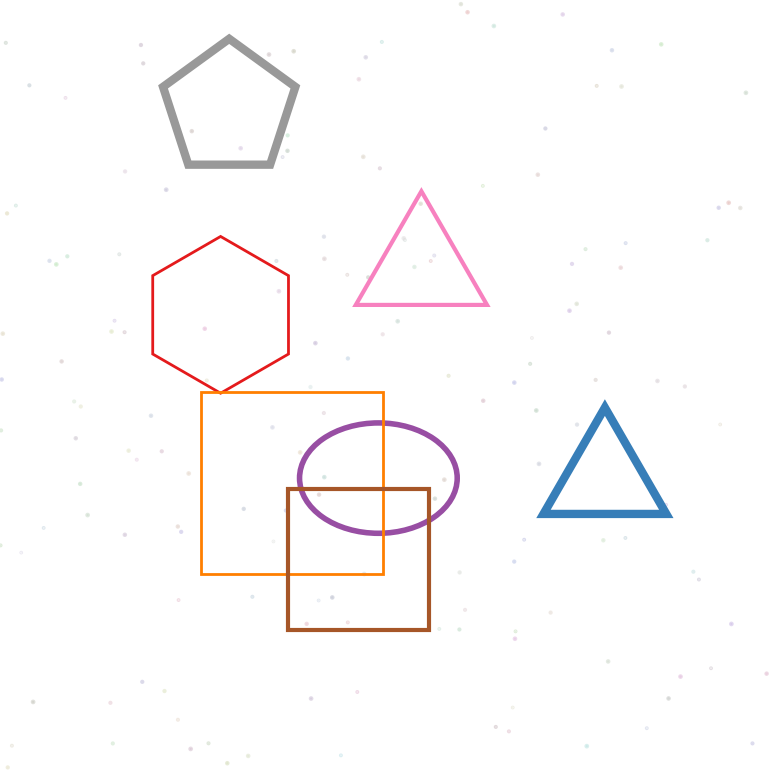[{"shape": "hexagon", "thickness": 1, "radius": 0.51, "center": [0.287, 0.591]}, {"shape": "triangle", "thickness": 3, "radius": 0.46, "center": [0.786, 0.379]}, {"shape": "oval", "thickness": 2, "radius": 0.51, "center": [0.491, 0.379]}, {"shape": "square", "thickness": 1, "radius": 0.59, "center": [0.379, 0.373]}, {"shape": "square", "thickness": 1.5, "radius": 0.46, "center": [0.466, 0.274]}, {"shape": "triangle", "thickness": 1.5, "radius": 0.49, "center": [0.547, 0.653]}, {"shape": "pentagon", "thickness": 3, "radius": 0.45, "center": [0.298, 0.859]}]